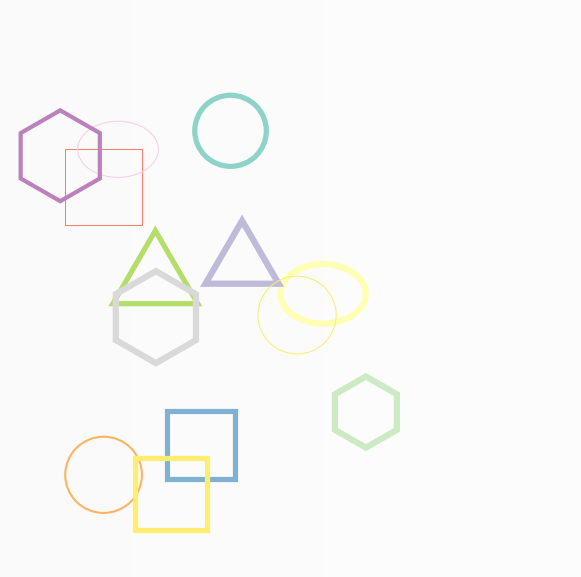[{"shape": "circle", "thickness": 2.5, "radius": 0.31, "center": [0.397, 0.773]}, {"shape": "oval", "thickness": 3, "radius": 0.37, "center": [0.556, 0.49]}, {"shape": "triangle", "thickness": 3, "radius": 0.36, "center": [0.416, 0.544]}, {"shape": "square", "thickness": 0.5, "radius": 0.33, "center": [0.178, 0.675]}, {"shape": "square", "thickness": 2.5, "radius": 0.29, "center": [0.345, 0.229]}, {"shape": "circle", "thickness": 1, "radius": 0.33, "center": [0.178, 0.177]}, {"shape": "triangle", "thickness": 2.5, "radius": 0.42, "center": [0.267, 0.515]}, {"shape": "oval", "thickness": 0.5, "radius": 0.35, "center": [0.203, 0.741]}, {"shape": "hexagon", "thickness": 3, "radius": 0.4, "center": [0.268, 0.45]}, {"shape": "hexagon", "thickness": 2, "radius": 0.39, "center": [0.104, 0.729]}, {"shape": "hexagon", "thickness": 3, "radius": 0.31, "center": [0.629, 0.286]}, {"shape": "circle", "thickness": 0.5, "radius": 0.34, "center": [0.511, 0.454]}, {"shape": "square", "thickness": 2.5, "radius": 0.31, "center": [0.294, 0.144]}]